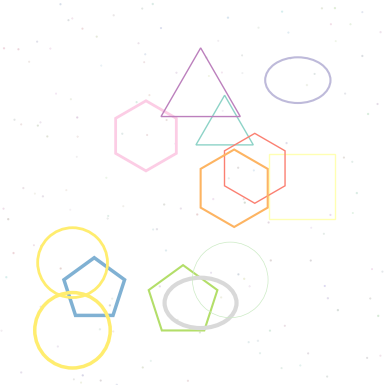[{"shape": "triangle", "thickness": 1, "radius": 0.43, "center": [0.583, 0.667]}, {"shape": "square", "thickness": 1, "radius": 0.42, "center": [0.785, 0.515]}, {"shape": "oval", "thickness": 1.5, "radius": 0.42, "center": [0.774, 0.792]}, {"shape": "hexagon", "thickness": 1, "radius": 0.45, "center": [0.662, 0.563]}, {"shape": "pentagon", "thickness": 2.5, "radius": 0.41, "center": [0.245, 0.248]}, {"shape": "hexagon", "thickness": 1.5, "radius": 0.5, "center": [0.608, 0.511]}, {"shape": "pentagon", "thickness": 1.5, "radius": 0.47, "center": [0.475, 0.218]}, {"shape": "hexagon", "thickness": 2, "radius": 0.46, "center": [0.379, 0.647]}, {"shape": "oval", "thickness": 3, "radius": 0.47, "center": [0.521, 0.213]}, {"shape": "triangle", "thickness": 1, "radius": 0.59, "center": [0.521, 0.757]}, {"shape": "circle", "thickness": 0.5, "radius": 0.49, "center": [0.598, 0.273]}, {"shape": "circle", "thickness": 2, "radius": 0.45, "center": [0.189, 0.318]}, {"shape": "circle", "thickness": 2.5, "radius": 0.49, "center": [0.188, 0.142]}]